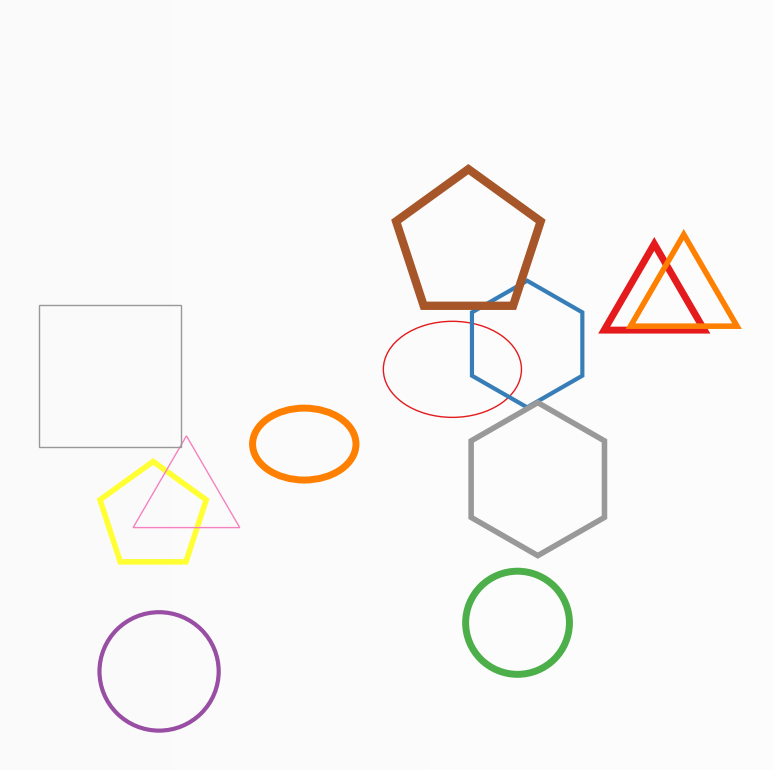[{"shape": "oval", "thickness": 0.5, "radius": 0.45, "center": [0.584, 0.52]}, {"shape": "triangle", "thickness": 2.5, "radius": 0.37, "center": [0.844, 0.609]}, {"shape": "hexagon", "thickness": 1.5, "radius": 0.41, "center": [0.68, 0.553]}, {"shape": "circle", "thickness": 2.5, "radius": 0.33, "center": [0.668, 0.191]}, {"shape": "circle", "thickness": 1.5, "radius": 0.38, "center": [0.205, 0.128]}, {"shape": "triangle", "thickness": 2, "radius": 0.4, "center": [0.882, 0.616]}, {"shape": "oval", "thickness": 2.5, "radius": 0.33, "center": [0.393, 0.423]}, {"shape": "pentagon", "thickness": 2, "radius": 0.36, "center": [0.198, 0.329]}, {"shape": "pentagon", "thickness": 3, "radius": 0.49, "center": [0.604, 0.682]}, {"shape": "triangle", "thickness": 0.5, "radius": 0.4, "center": [0.241, 0.355]}, {"shape": "square", "thickness": 0.5, "radius": 0.46, "center": [0.142, 0.512]}, {"shape": "hexagon", "thickness": 2, "radius": 0.5, "center": [0.694, 0.378]}]